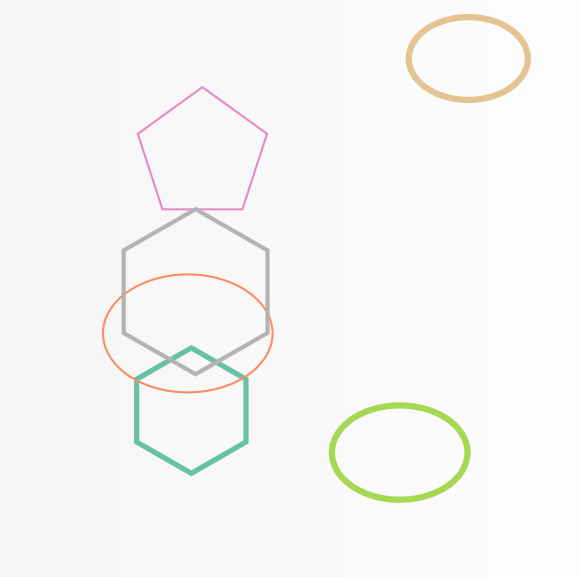[{"shape": "hexagon", "thickness": 2.5, "radius": 0.54, "center": [0.329, 0.288]}, {"shape": "oval", "thickness": 1, "radius": 0.73, "center": [0.323, 0.422]}, {"shape": "pentagon", "thickness": 1, "radius": 0.58, "center": [0.348, 0.731]}, {"shape": "oval", "thickness": 3, "radius": 0.58, "center": [0.688, 0.215]}, {"shape": "oval", "thickness": 3, "radius": 0.51, "center": [0.806, 0.898]}, {"shape": "hexagon", "thickness": 2, "radius": 0.71, "center": [0.337, 0.494]}]